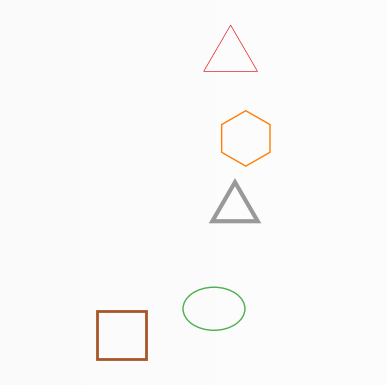[{"shape": "triangle", "thickness": 0.5, "radius": 0.4, "center": [0.595, 0.855]}, {"shape": "oval", "thickness": 1, "radius": 0.4, "center": [0.552, 0.198]}, {"shape": "hexagon", "thickness": 1, "radius": 0.36, "center": [0.634, 0.64]}, {"shape": "square", "thickness": 2, "radius": 0.31, "center": [0.314, 0.131]}, {"shape": "triangle", "thickness": 3, "radius": 0.34, "center": [0.606, 0.459]}]